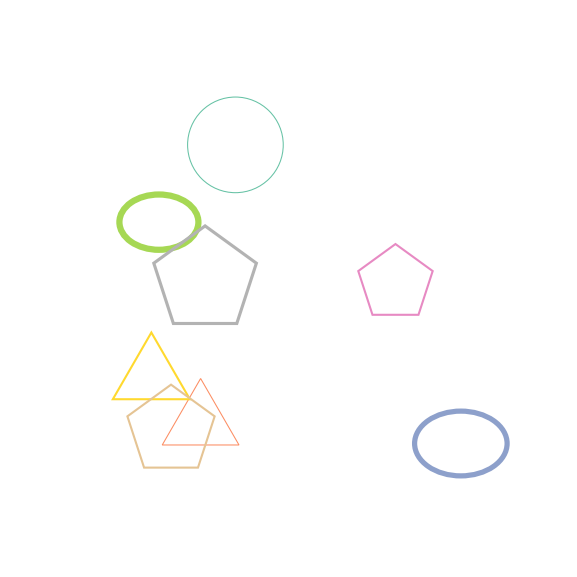[{"shape": "circle", "thickness": 0.5, "radius": 0.41, "center": [0.408, 0.748]}, {"shape": "triangle", "thickness": 0.5, "radius": 0.38, "center": [0.347, 0.267]}, {"shape": "oval", "thickness": 2.5, "radius": 0.4, "center": [0.798, 0.231]}, {"shape": "pentagon", "thickness": 1, "radius": 0.34, "center": [0.685, 0.509]}, {"shape": "oval", "thickness": 3, "radius": 0.34, "center": [0.275, 0.614]}, {"shape": "triangle", "thickness": 1, "radius": 0.39, "center": [0.262, 0.346]}, {"shape": "pentagon", "thickness": 1, "radius": 0.4, "center": [0.296, 0.254]}, {"shape": "pentagon", "thickness": 1.5, "radius": 0.47, "center": [0.355, 0.515]}]